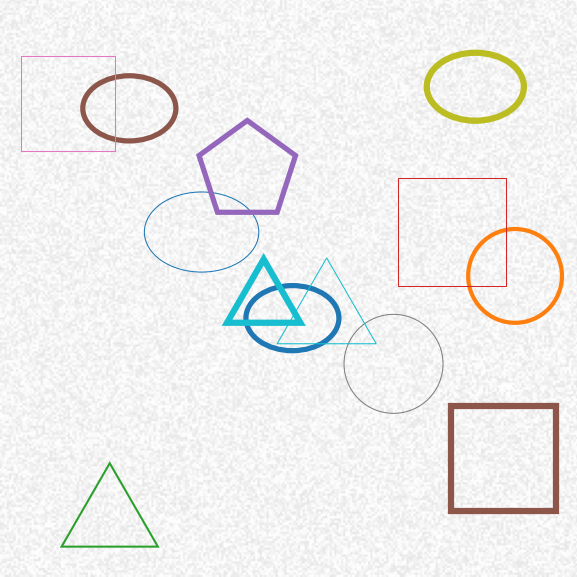[{"shape": "oval", "thickness": 2.5, "radius": 0.4, "center": [0.506, 0.448]}, {"shape": "oval", "thickness": 0.5, "radius": 0.5, "center": [0.349, 0.597]}, {"shape": "circle", "thickness": 2, "radius": 0.41, "center": [0.892, 0.521]}, {"shape": "triangle", "thickness": 1, "radius": 0.48, "center": [0.19, 0.101]}, {"shape": "square", "thickness": 0.5, "radius": 0.47, "center": [0.783, 0.597]}, {"shape": "pentagon", "thickness": 2.5, "radius": 0.44, "center": [0.428, 0.703]}, {"shape": "square", "thickness": 3, "radius": 0.45, "center": [0.872, 0.205]}, {"shape": "oval", "thickness": 2.5, "radius": 0.4, "center": [0.224, 0.812]}, {"shape": "square", "thickness": 0.5, "radius": 0.41, "center": [0.118, 0.82]}, {"shape": "circle", "thickness": 0.5, "radius": 0.43, "center": [0.681, 0.369]}, {"shape": "oval", "thickness": 3, "radius": 0.42, "center": [0.823, 0.849]}, {"shape": "triangle", "thickness": 0.5, "radius": 0.5, "center": [0.566, 0.453]}, {"shape": "triangle", "thickness": 3, "radius": 0.37, "center": [0.457, 0.477]}]